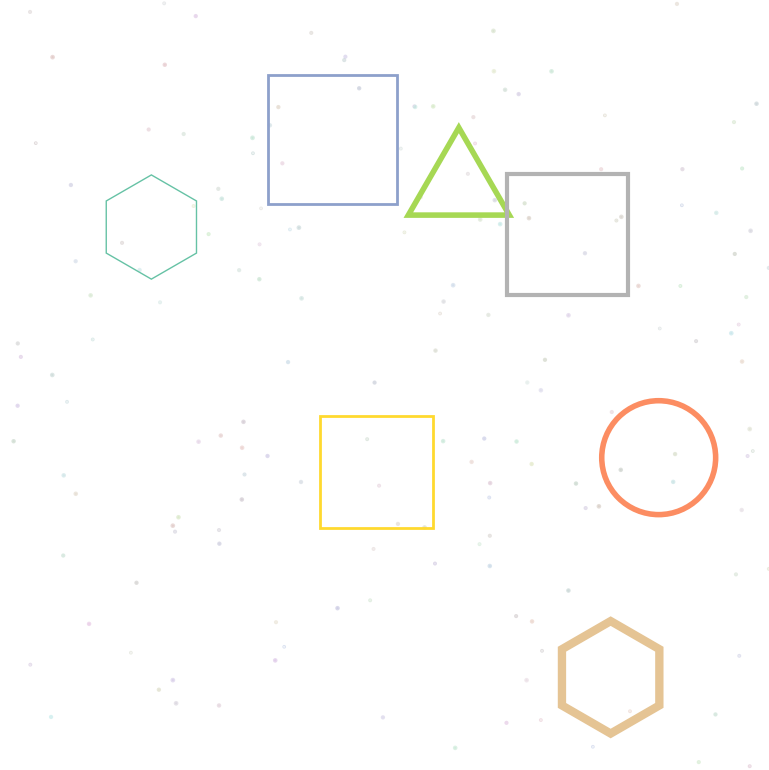[{"shape": "hexagon", "thickness": 0.5, "radius": 0.34, "center": [0.197, 0.705]}, {"shape": "circle", "thickness": 2, "radius": 0.37, "center": [0.855, 0.406]}, {"shape": "square", "thickness": 1, "radius": 0.42, "center": [0.432, 0.819]}, {"shape": "triangle", "thickness": 2, "radius": 0.38, "center": [0.596, 0.758]}, {"shape": "square", "thickness": 1, "radius": 0.36, "center": [0.489, 0.387]}, {"shape": "hexagon", "thickness": 3, "radius": 0.37, "center": [0.793, 0.12]}, {"shape": "square", "thickness": 1.5, "radius": 0.39, "center": [0.737, 0.695]}]